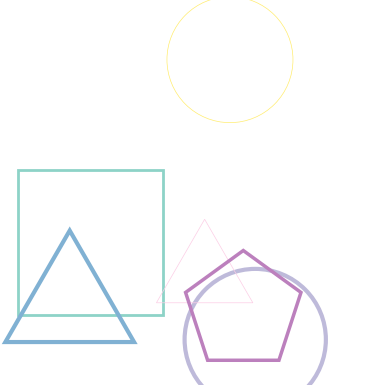[{"shape": "square", "thickness": 2, "radius": 0.94, "center": [0.234, 0.369]}, {"shape": "circle", "thickness": 3, "radius": 0.92, "center": [0.663, 0.118]}, {"shape": "triangle", "thickness": 3, "radius": 0.97, "center": [0.181, 0.208]}, {"shape": "triangle", "thickness": 0.5, "radius": 0.72, "center": [0.532, 0.286]}, {"shape": "pentagon", "thickness": 2.5, "radius": 0.79, "center": [0.632, 0.192]}, {"shape": "circle", "thickness": 0.5, "radius": 0.82, "center": [0.597, 0.845]}]